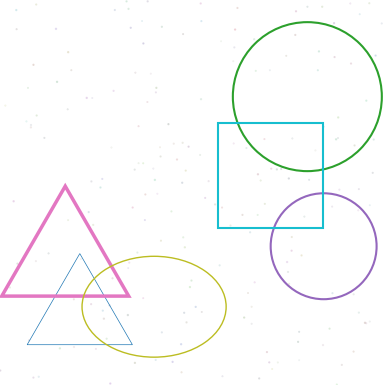[{"shape": "triangle", "thickness": 0.5, "radius": 0.79, "center": [0.207, 0.184]}, {"shape": "circle", "thickness": 1.5, "radius": 0.97, "center": [0.798, 0.749]}, {"shape": "circle", "thickness": 1.5, "radius": 0.69, "center": [0.841, 0.36]}, {"shape": "triangle", "thickness": 2.5, "radius": 0.95, "center": [0.169, 0.326]}, {"shape": "oval", "thickness": 1, "radius": 0.94, "center": [0.4, 0.203]}, {"shape": "square", "thickness": 1.5, "radius": 0.68, "center": [0.702, 0.545]}]